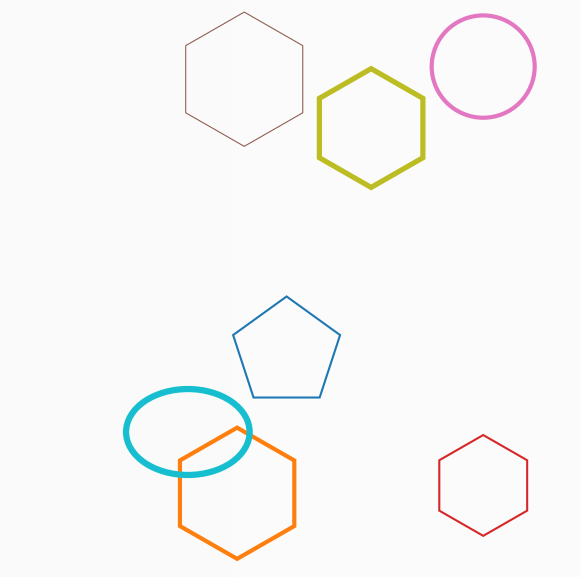[{"shape": "pentagon", "thickness": 1, "radius": 0.48, "center": [0.493, 0.389]}, {"shape": "hexagon", "thickness": 2, "radius": 0.57, "center": [0.408, 0.145]}, {"shape": "hexagon", "thickness": 1, "radius": 0.44, "center": [0.831, 0.159]}, {"shape": "hexagon", "thickness": 0.5, "radius": 0.58, "center": [0.42, 0.862]}, {"shape": "circle", "thickness": 2, "radius": 0.44, "center": [0.831, 0.884]}, {"shape": "hexagon", "thickness": 2.5, "radius": 0.51, "center": [0.639, 0.777]}, {"shape": "oval", "thickness": 3, "radius": 0.53, "center": [0.323, 0.251]}]